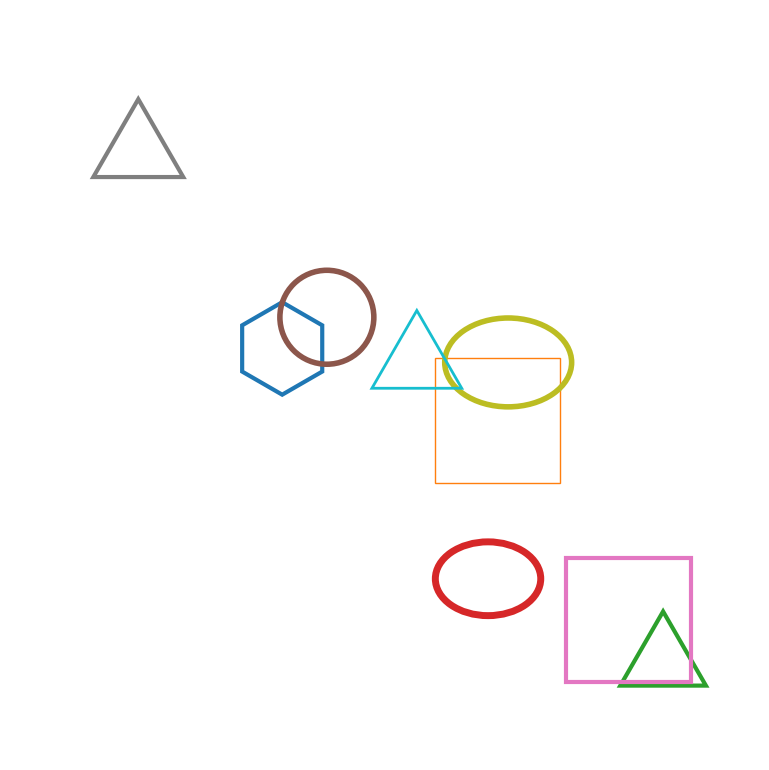[{"shape": "hexagon", "thickness": 1.5, "radius": 0.3, "center": [0.366, 0.547]}, {"shape": "square", "thickness": 0.5, "radius": 0.4, "center": [0.646, 0.454]}, {"shape": "triangle", "thickness": 1.5, "radius": 0.32, "center": [0.861, 0.142]}, {"shape": "oval", "thickness": 2.5, "radius": 0.34, "center": [0.634, 0.248]}, {"shape": "circle", "thickness": 2, "radius": 0.31, "center": [0.424, 0.588]}, {"shape": "square", "thickness": 1.5, "radius": 0.4, "center": [0.816, 0.195]}, {"shape": "triangle", "thickness": 1.5, "radius": 0.34, "center": [0.18, 0.804]}, {"shape": "oval", "thickness": 2, "radius": 0.41, "center": [0.66, 0.529]}, {"shape": "triangle", "thickness": 1, "radius": 0.34, "center": [0.541, 0.529]}]